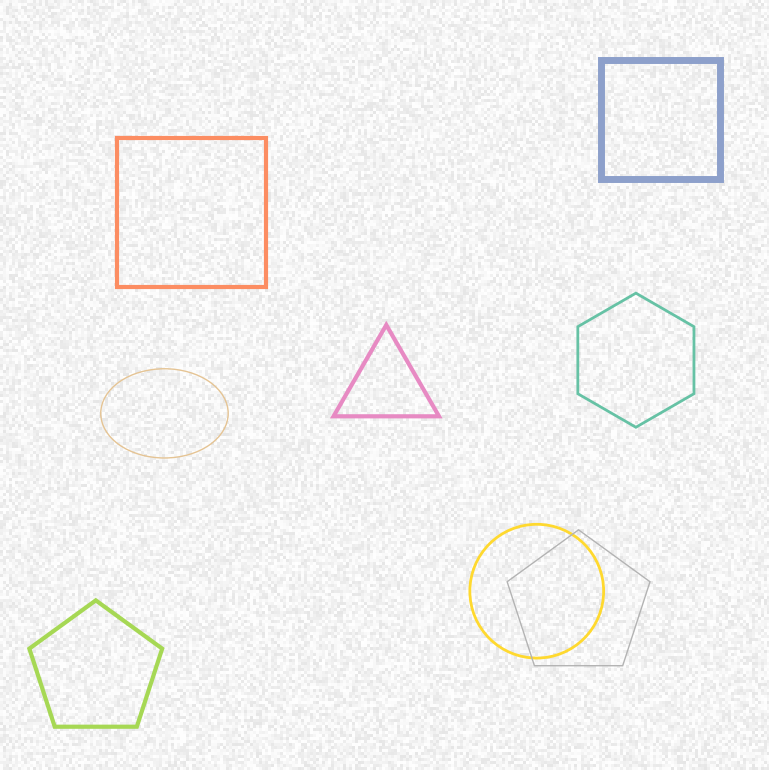[{"shape": "hexagon", "thickness": 1, "radius": 0.44, "center": [0.826, 0.532]}, {"shape": "square", "thickness": 1.5, "radius": 0.48, "center": [0.249, 0.724]}, {"shape": "square", "thickness": 2.5, "radius": 0.39, "center": [0.858, 0.845]}, {"shape": "triangle", "thickness": 1.5, "radius": 0.4, "center": [0.502, 0.499]}, {"shape": "pentagon", "thickness": 1.5, "radius": 0.45, "center": [0.124, 0.13]}, {"shape": "circle", "thickness": 1, "radius": 0.43, "center": [0.697, 0.232]}, {"shape": "oval", "thickness": 0.5, "radius": 0.41, "center": [0.214, 0.463]}, {"shape": "pentagon", "thickness": 0.5, "radius": 0.49, "center": [0.751, 0.214]}]